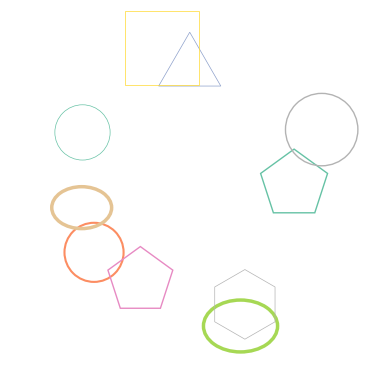[{"shape": "pentagon", "thickness": 1, "radius": 0.46, "center": [0.764, 0.521]}, {"shape": "circle", "thickness": 0.5, "radius": 0.36, "center": [0.214, 0.656]}, {"shape": "circle", "thickness": 1.5, "radius": 0.38, "center": [0.244, 0.345]}, {"shape": "triangle", "thickness": 0.5, "radius": 0.47, "center": [0.493, 0.823]}, {"shape": "pentagon", "thickness": 1, "radius": 0.44, "center": [0.365, 0.271]}, {"shape": "oval", "thickness": 2.5, "radius": 0.48, "center": [0.625, 0.153]}, {"shape": "square", "thickness": 0.5, "radius": 0.48, "center": [0.421, 0.876]}, {"shape": "oval", "thickness": 2.5, "radius": 0.39, "center": [0.212, 0.461]}, {"shape": "hexagon", "thickness": 0.5, "radius": 0.45, "center": [0.636, 0.209]}, {"shape": "circle", "thickness": 1, "radius": 0.47, "center": [0.836, 0.663]}]